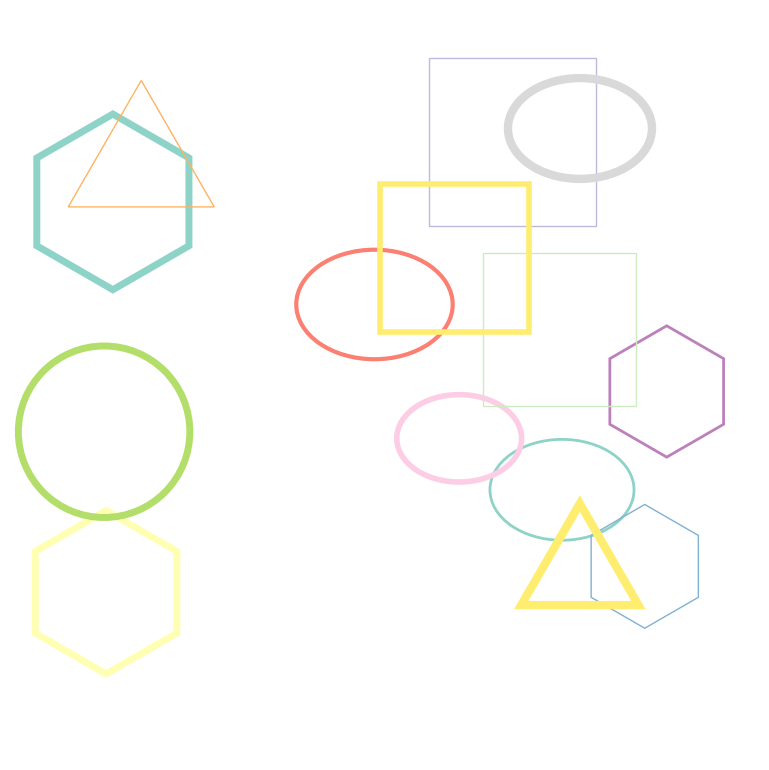[{"shape": "oval", "thickness": 1, "radius": 0.47, "center": [0.73, 0.364]}, {"shape": "hexagon", "thickness": 2.5, "radius": 0.57, "center": [0.147, 0.738]}, {"shape": "hexagon", "thickness": 2.5, "radius": 0.53, "center": [0.138, 0.231]}, {"shape": "square", "thickness": 0.5, "radius": 0.54, "center": [0.665, 0.816]}, {"shape": "oval", "thickness": 1.5, "radius": 0.51, "center": [0.486, 0.605]}, {"shape": "hexagon", "thickness": 0.5, "radius": 0.4, "center": [0.837, 0.264]}, {"shape": "triangle", "thickness": 0.5, "radius": 0.55, "center": [0.183, 0.786]}, {"shape": "circle", "thickness": 2.5, "radius": 0.56, "center": [0.135, 0.439]}, {"shape": "oval", "thickness": 2, "radius": 0.41, "center": [0.596, 0.431]}, {"shape": "oval", "thickness": 3, "radius": 0.47, "center": [0.753, 0.833]}, {"shape": "hexagon", "thickness": 1, "radius": 0.43, "center": [0.866, 0.492]}, {"shape": "square", "thickness": 0.5, "radius": 0.5, "center": [0.727, 0.573]}, {"shape": "triangle", "thickness": 3, "radius": 0.44, "center": [0.753, 0.258]}, {"shape": "square", "thickness": 2, "radius": 0.48, "center": [0.59, 0.665]}]